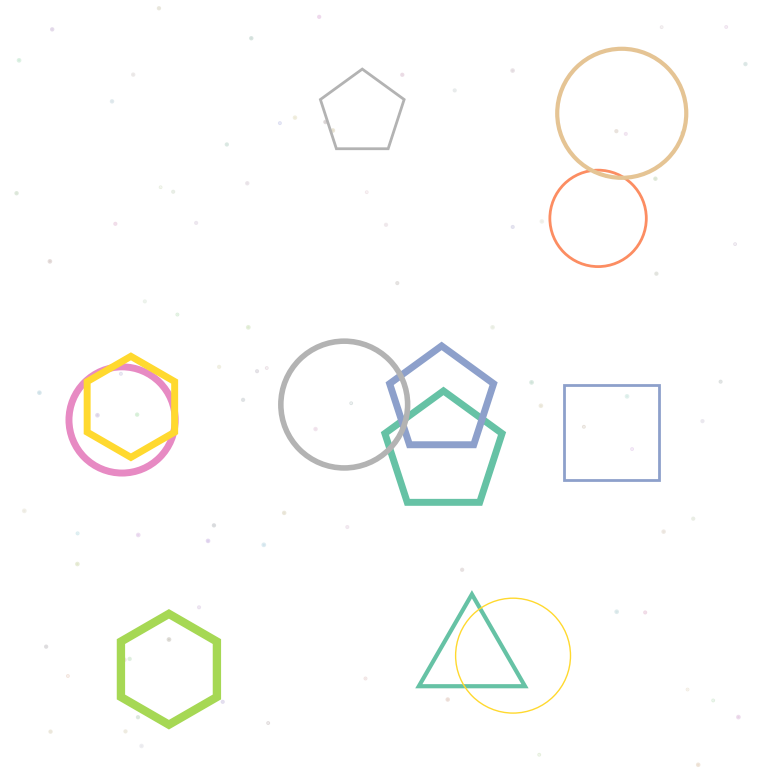[{"shape": "pentagon", "thickness": 2.5, "radius": 0.4, "center": [0.576, 0.412]}, {"shape": "triangle", "thickness": 1.5, "radius": 0.4, "center": [0.613, 0.149]}, {"shape": "circle", "thickness": 1, "radius": 0.31, "center": [0.777, 0.716]}, {"shape": "square", "thickness": 1, "radius": 0.31, "center": [0.794, 0.438]}, {"shape": "pentagon", "thickness": 2.5, "radius": 0.35, "center": [0.574, 0.48]}, {"shape": "circle", "thickness": 2.5, "radius": 0.34, "center": [0.159, 0.455]}, {"shape": "hexagon", "thickness": 3, "radius": 0.36, "center": [0.219, 0.131]}, {"shape": "circle", "thickness": 0.5, "radius": 0.37, "center": [0.666, 0.149]}, {"shape": "hexagon", "thickness": 2.5, "radius": 0.33, "center": [0.17, 0.472]}, {"shape": "circle", "thickness": 1.5, "radius": 0.42, "center": [0.807, 0.853]}, {"shape": "circle", "thickness": 2, "radius": 0.41, "center": [0.447, 0.475]}, {"shape": "pentagon", "thickness": 1, "radius": 0.29, "center": [0.47, 0.853]}]